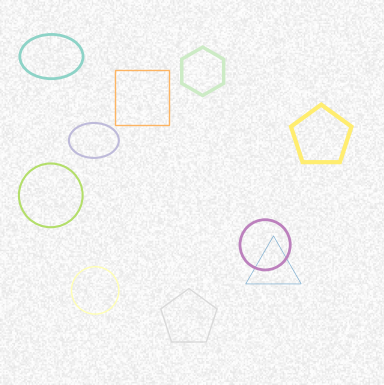[{"shape": "oval", "thickness": 2, "radius": 0.41, "center": [0.134, 0.853]}, {"shape": "circle", "thickness": 1, "radius": 0.31, "center": [0.247, 0.246]}, {"shape": "oval", "thickness": 1.5, "radius": 0.32, "center": [0.244, 0.635]}, {"shape": "triangle", "thickness": 0.5, "radius": 0.42, "center": [0.71, 0.304]}, {"shape": "square", "thickness": 1, "radius": 0.35, "center": [0.369, 0.747]}, {"shape": "circle", "thickness": 1.5, "radius": 0.41, "center": [0.132, 0.493]}, {"shape": "pentagon", "thickness": 1, "radius": 0.38, "center": [0.491, 0.174]}, {"shape": "circle", "thickness": 2, "radius": 0.33, "center": [0.689, 0.364]}, {"shape": "hexagon", "thickness": 2.5, "radius": 0.31, "center": [0.526, 0.815]}, {"shape": "pentagon", "thickness": 3, "radius": 0.41, "center": [0.834, 0.646]}]